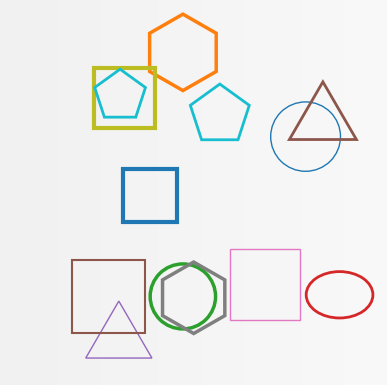[{"shape": "circle", "thickness": 1, "radius": 0.45, "center": [0.789, 0.645]}, {"shape": "square", "thickness": 3, "radius": 0.35, "center": [0.387, 0.491]}, {"shape": "hexagon", "thickness": 2.5, "radius": 0.5, "center": [0.472, 0.864]}, {"shape": "circle", "thickness": 2.5, "radius": 0.42, "center": [0.472, 0.23]}, {"shape": "oval", "thickness": 2, "radius": 0.43, "center": [0.876, 0.234]}, {"shape": "triangle", "thickness": 1, "radius": 0.49, "center": [0.307, 0.119]}, {"shape": "square", "thickness": 1.5, "radius": 0.47, "center": [0.281, 0.23]}, {"shape": "triangle", "thickness": 2, "radius": 0.5, "center": [0.833, 0.688]}, {"shape": "square", "thickness": 1, "radius": 0.46, "center": [0.684, 0.261]}, {"shape": "hexagon", "thickness": 2.5, "radius": 0.46, "center": [0.5, 0.227]}, {"shape": "square", "thickness": 3, "radius": 0.39, "center": [0.321, 0.746]}, {"shape": "pentagon", "thickness": 2, "radius": 0.34, "center": [0.31, 0.751]}, {"shape": "pentagon", "thickness": 2, "radius": 0.4, "center": [0.567, 0.702]}]